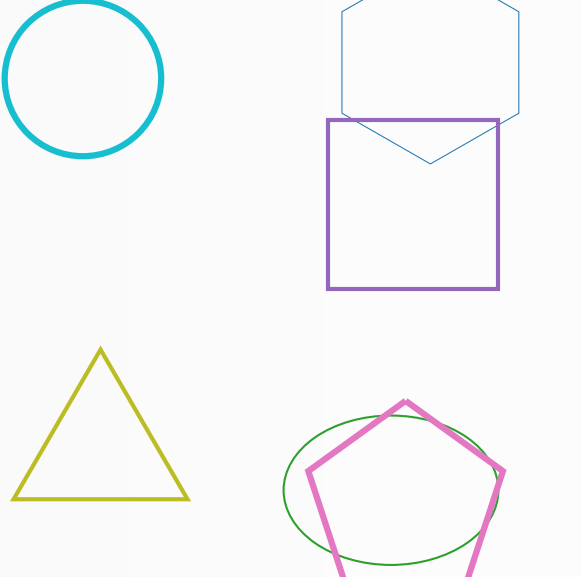[{"shape": "hexagon", "thickness": 0.5, "radius": 0.88, "center": [0.74, 0.891]}, {"shape": "oval", "thickness": 1, "radius": 0.92, "center": [0.673, 0.15]}, {"shape": "square", "thickness": 2, "radius": 0.73, "center": [0.711, 0.645]}, {"shape": "pentagon", "thickness": 3, "radius": 0.88, "center": [0.698, 0.129]}, {"shape": "triangle", "thickness": 2, "radius": 0.86, "center": [0.173, 0.221]}, {"shape": "circle", "thickness": 3, "radius": 0.67, "center": [0.143, 0.863]}]